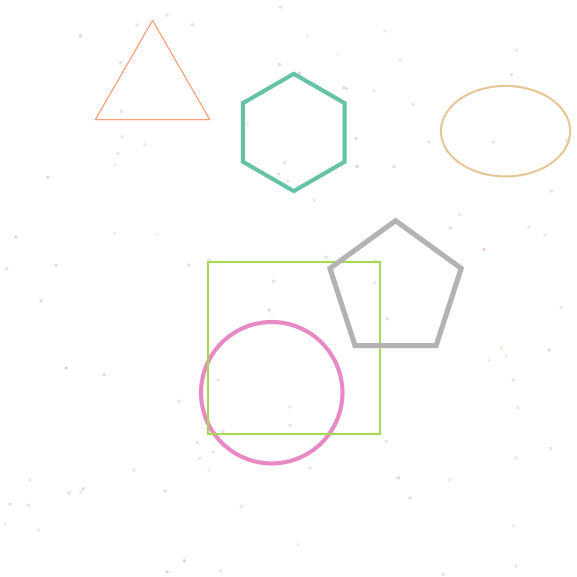[{"shape": "hexagon", "thickness": 2, "radius": 0.51, "center": [0.509, 0.77]}, {"shape": "triangle", "thickness": 0.5, "radius": 0.57, "center": [0.264, 0.849]}, {"shape": "circle", "thickness": 2, "radius": 0.61, "center": [0.471, 0.319]}, {"shape": "square", "thickness": 1, "radius": 0.74, "center": [0.509, 0.396]}, {"shape": "oval", "thickness": 1, "radius": 0.56, "center": [0.875, 0.772]}, {"shape": "pentagon", "thickness": 2.5, "radius": 0.6, "center": [0.685, 0.497]}]